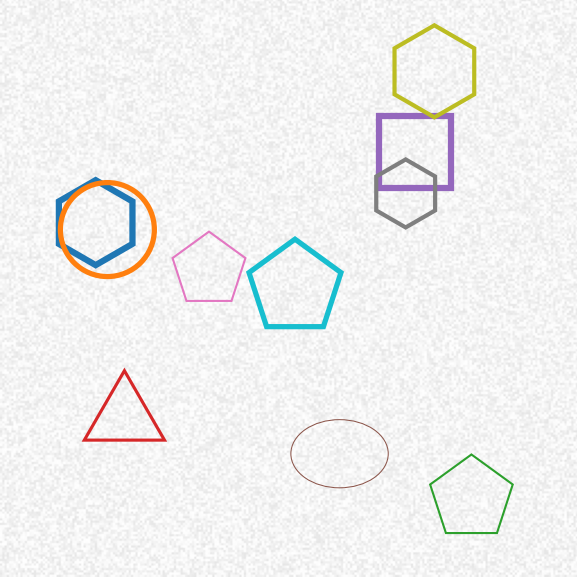[{"shape": "hexagon", "thickness": 3, "radius": 0.37, "center": [0.166, 0.614]}, {"shape": "circle", "thickness": 2.5, "radius": 0.41, "center": [0.186, 0.602]}, {"shape": "pentagon", "thickness": 1, "radius": 0.38, "center": [0.816, 0.137]}, {"shape": "triangle", "thickness": 1.5, "radius": 0.4, "center": [0.215, 0.277]}, {"shape": "square", "thickness": 3, "radius": 0.31, "center": [0.719, 0.736]}, {"shape": "oval", "thickness": 0.5, "radius": 0.42, "center": [0.588, 0.213]}, {"shape": "pentagon", "thickness": 1, "radius": 0.33, "center": [0.362, 0.532]}, {"shape": "hexagon", "thickness": 2, "radius": 0.29, "center": [0.702, 0.664]}, {"shape": "hexagon", "thickness": 2, "radius": 0.4, "center": [0.752, 0.876]}, {"shape": "pentagon", "thickness": 2.5, "radius": 0.42, "center": [0.511, 0.501]}]